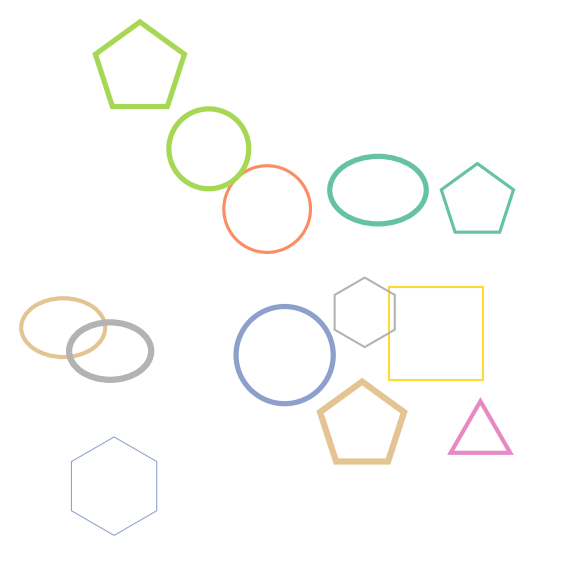[{"shape": "oval", "thickness": 2.5, "radius": 0.42, "center": [0.655, 0.67]}, {"shape": "pentagon", "thickness": 1.5, "radius": 0.33, "center": [0.827, 0.65]}, {"shape": "circle", "thickness": 1.5, "radius": 0.38, "center": [0.463, 0.637]}, {"shape": "hexagon", "thickness": 0.5, "radius": 0.43, "center": [0.198, 0.157]}, {"shape": "circle", "thickness": 2.5, "radius": 0.42, "center": [0.493, 0.384]}, {"shape": "triangle", "thickness": 2, "radius": 0.3, "center": [0.832, 0.245]}, {"shape": "circle", "thickness": 2.5, "radius": 0.35, "center": [0.362, 0.741]}, {"shape": "pentagon", "thickness": 2.5, "radius": 0.4, "center": [0.242, 0.88]}, {"shape": "square", "thickness": 1, "radius": 0.41, "center": [0.755, 0.421]}, {"shape": "oval", "thickness": 2, "radius": 0.36, "center": [0.109, 0.432]}, {"shape": "pentagon", "thickness": 3, "radius": 0.38, "center": [0.627, 0.262]}, {"shape": "oval", "thickness": 3, "radius": 0.36, "center": [0.191, 0.391]}, {"shape": "hexagon", "thickness": 1, "radius": 0.3, "center": [0.632, 0.458]}]